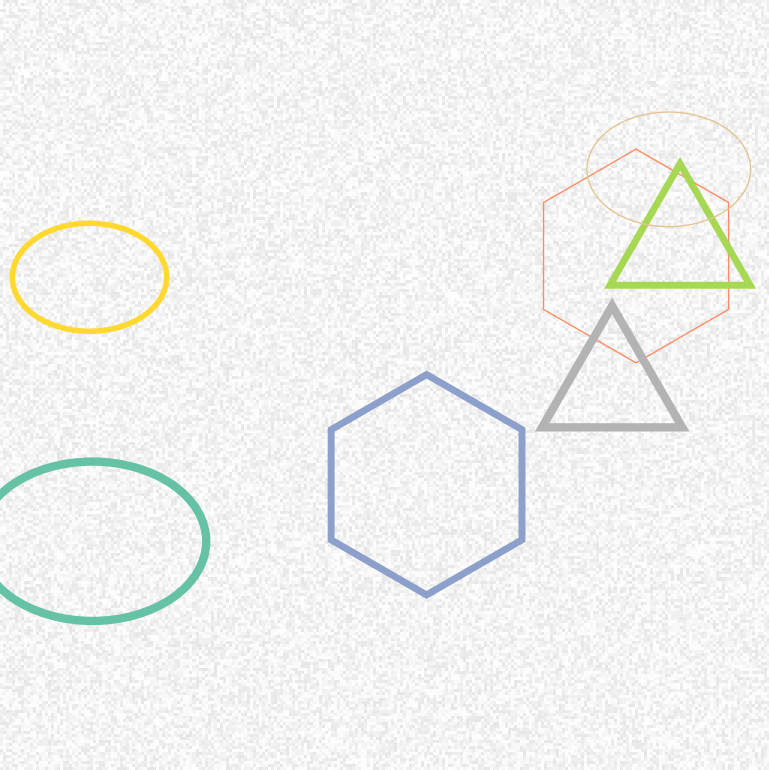[{"shape": "oval", "thickness": 3, "radius": 0.74, "center": [0.12, 0.297]}, {"shape": "hexagon", "thickness": 0.5, "radius": 0.69, "center": [0.826, 0.668]}, {"shape": "hexagon", "thickness": 2.5, "radius": 0.72, "center": [0.554, 0.37]}, {"shape": "triangle", "thickness": 2.5, "radius": 0.53, "center": [0.883, 0.682]}, {"shape": "oval", "thickness": 2, "radius": 0.5, "center": [0.116, 0.64]}, {"shape": "oval", "thickness": 0.5, "radius": 0.53, "center": [0.869, 0.78]}, {"shape": "triangle", "thickness": 3, "radius": 0.53, "center": [0.795, 0.498]}]